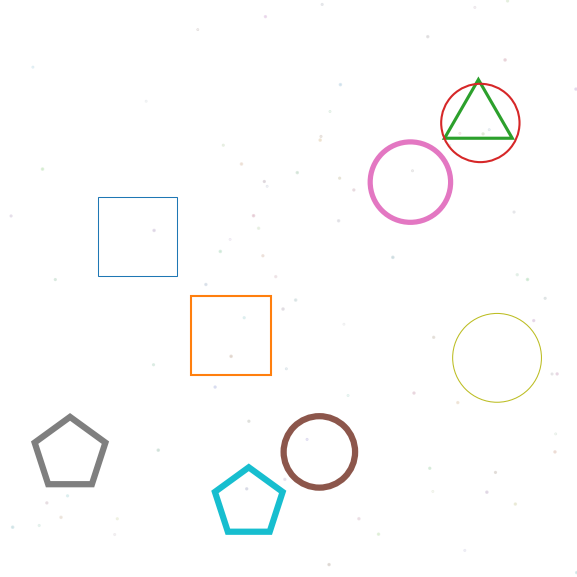[{"shape": "square", "thickness": 0.5, "radius": 0.34, "center": [0.238, 0.59]}, {"shape": "square", "thickness": 1, "radius": 0.34, "center": [0.4, 0.418]}, {"shape": "triangle", "thickness": 1.5, "radius": 0.34, "center": [0.828, 0.794]}, {"shape": "circle", "thickness": 1, "radius": 0.34, "center": [0.832, 0.786]}, {"shape": "circle", "thickness": 3, "radius": 0.31, "center": [0.553, 0.217]}, {"shape": "circle", "thickness": 2.5, "radius": 0.35, "center": [0.711, 0.684]}, {"shape": "pentagon", "thickness": 3, "radius": 0.32, "center": [0.121, 0.213]}, {"shape": "circle", "thickness": 0.5, "radius": 0.38, "center": [0.861, 0.379]}, {"shape": "pentagon", "thickness": 3, "radius": 0.31, "center": [0.431, 0.128]}]